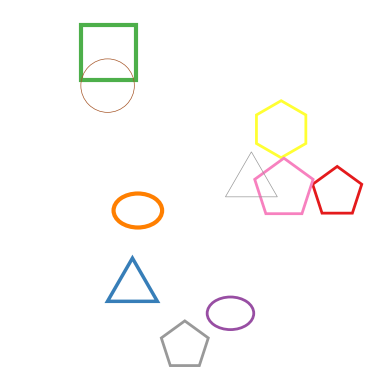[{"shape": "pentagon", "thickness": 2, "radius": 0.34, "center": [0.876, 0.501]}, {"shape": "triangle", "thickness": 2.5, "radius": 0.37, "center": [0.344, 0.255]}, {"shape": "square", "thickness": 3, "radius": 0.36, "center": [0.281, 0.863]}, {"shape": "oval", "thickness": 2, "radius": 0.3, "center": [0.599, 0.186]}, {"shape": "oval", "thickness": 3, "radius": 0.32, "center": [0.358, 0.453]}, {"shape": "hexagon", "thickness": 2, "radius": 0.37, "center": [0.73, 0.664]}, {"shape": "circle", "thickness": 0.5, "radius": 0.35, "center": [0.279, 0.778]}, {"shape": "pentagon", "thickness": 2, "radius": 0.4, "center": [0.737, 0.509]}, {"shape": "triangle", "thickness": 0.5, "radius": 0.39, "center": [0.653, 0.528]}, {"shape": "pentagon", "thickness": 2, "radius": 0.32, "center": [0.48, 0.102]}]